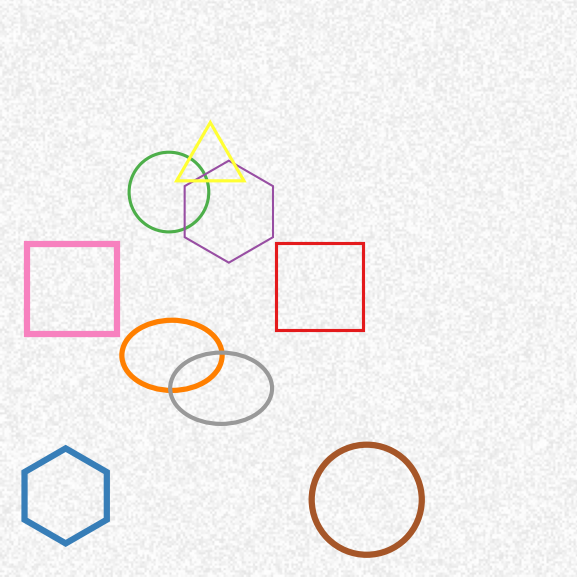[{"shape": "square", "thickness": 1.5, "radius": 0.38, "center": [0.553, 0.503]}, {"shape": "hexagon", "thickness": 3, "radius": 0.41, "center": [0.114, 0.14]}, {"shape": "circle", "thickness": 1.5, "radius": 0.34, "center": [0.293, 0.667]}, {"shape": "hexagon", "thickness": 1, "radius": 0.44, "center": [0.396, 0.633]}, {"shape": "oval", "thickness": 2.5, "radius": 0.43, "center": [0.298, 0.384]}, {"shape": "triangle", "thickness": 1.5, "radius": 0.34, "center": [0.364, 0.72]}, {"shape": "circle", "thickness": 3, "radius": 0.48, "center": [0.635, 0.134]}, {"shape": "square", "thickness": 3, "radius": 0.39, "center": [0.125, 0.498]}, {"shape": "oval", "thickness": 2, "radius": 0.44, "center": [0.383, 0.327]}]